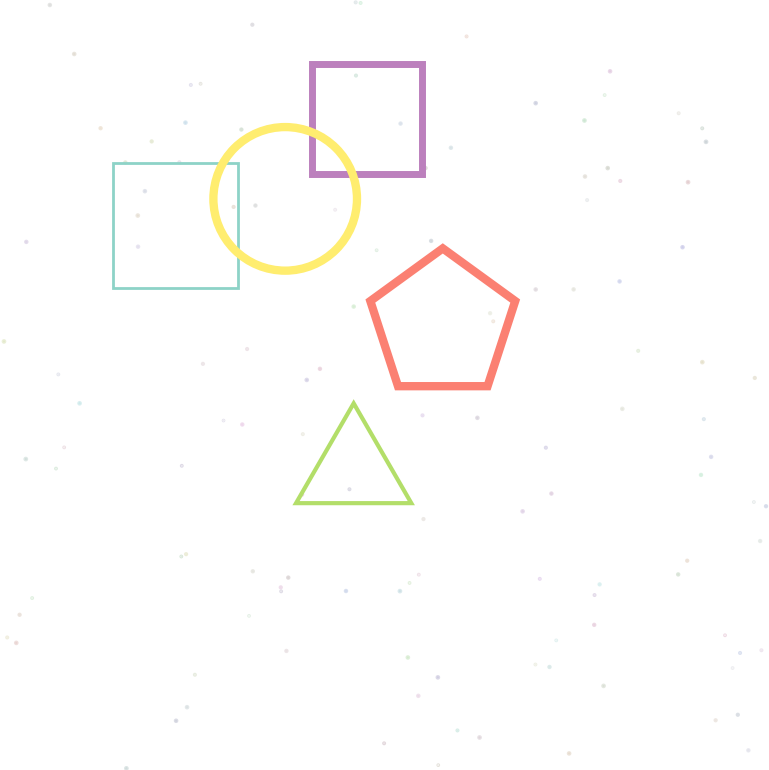[{"shape": "square", "thickness": 1, "radius": 0.41, "center": [0.228, 0.707]}, {"shape": "pentagon", "thickness": 3, "radius": 0.49, "center": [0.575, 0.578]}, {"shape": "triangle", "thickness": 1.5, "radius": 0.43, "center": [0.459, 0.39]}, {"shape": "square", "thickness": 2.5, "radius": 0.36, "center": [0.476, 0.846]}, {"shape": "circle", "thickness": 3, "radius": 0.47, "center": [0.37, 0.742]}]